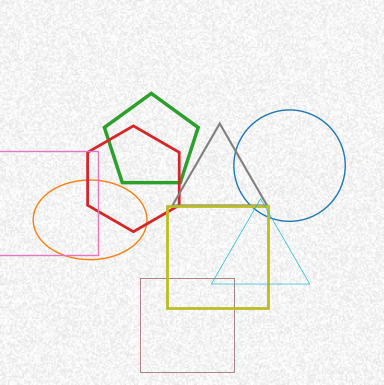[{"shape": "circle", "thickness": 1, "radius": 0.72, "center": [0.752, 0.57]}, {"shape": "oval", "thickness": 1, "radius": 0.74, "center": [0.234, 0.429]}, {"shape": "pentagon", "thickness": 2.5, "radius": 0.64, "center": [0.393, 0.629]}, {"shape": "hexagon", "thickness": 2, "radius": 0.69, "center": [0.347, 0.536]}, {"shape": "square", "thickness": 0.5, "radius": 0.61, "center": [0.486, 0.156]}, {"shape": "square", "thickness": 1, "radius": 0.68, "center": [0.119, 0.472]}, {"shape": "triangle", "thickness": 1.5, "radius": 0.71, "center": [0.571, 0.537]}, {"shape": "square", "thickness": 2, "radius": 0.66, "center": [0.565, 0.333]}, {"shape": "triangle", "thickness": 0.5, "radius": 0.74, "center": [0.677, 0.336]}]